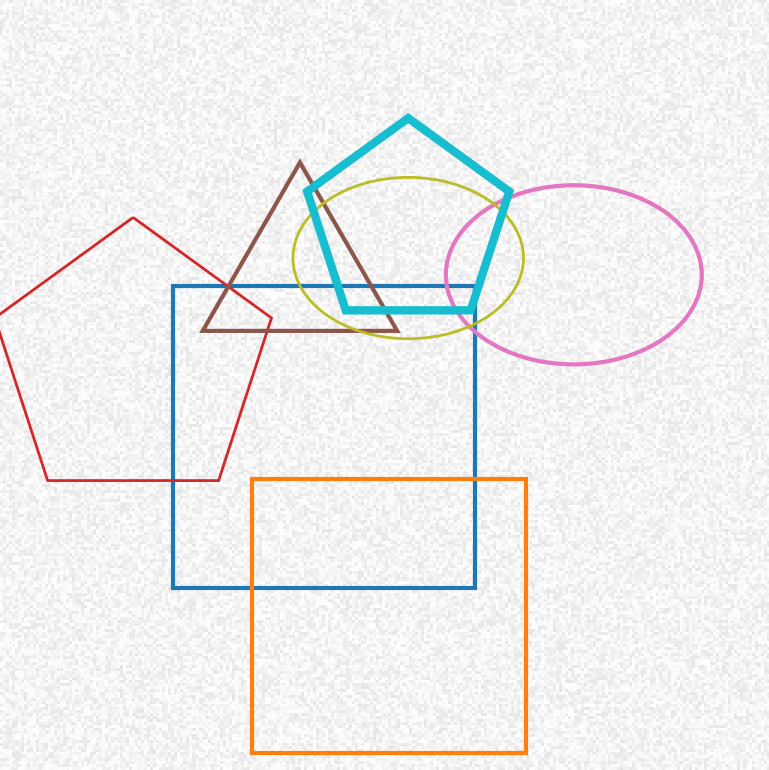[{"shape": "square", "thickness": 1.5, "radius": 0.98, "center": [0.421, 0.432]}, {"shape": "square", "thickness": 1.5, "radius": 0.89, "center": [0.506, 0.2]}, {"shape": "pentagon", "thickness": 1, "radius": 0.94, "center": [0.173, 0.529]}, {"shape": "triangle", "thickness": 1.5, "radius": 0.73, "center": [0.39, 0.643]}, {"shape": "oval", "thickness": 1.5, "radius": 0.83, "center": [0.745, 0.643]}, {"shape": "oval", "thickness": 1, "radius": 0.75, "center": [0.53, 0.665]}, {"shape": "pentagon", "thickness": 3, "radius": 0.69, "center": [0.53, 0.709]}]